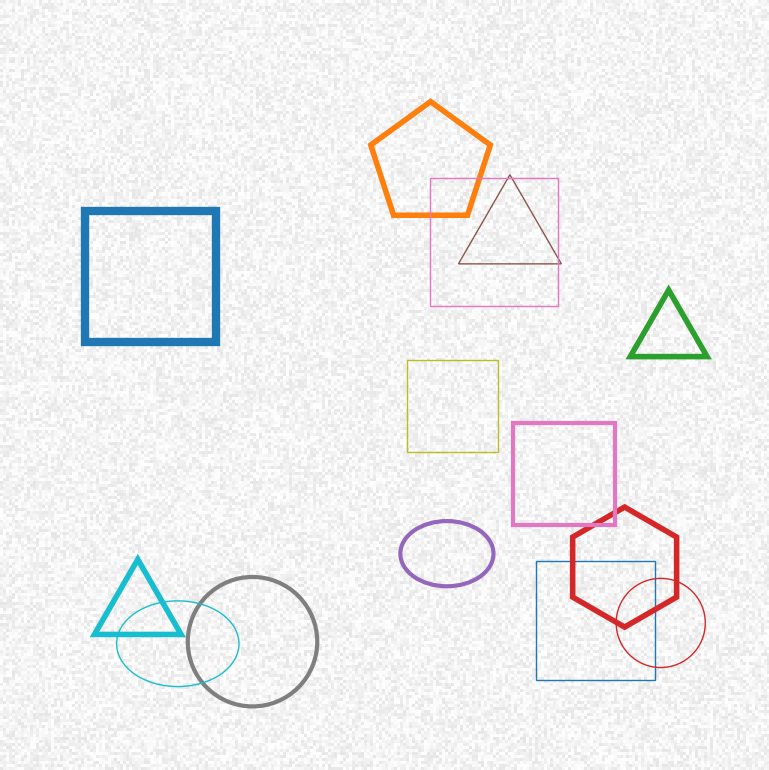[{"shape": "square", "thickness": 3, "radius": 0.43, "center": [0.196, 0.641]}, {"shape": "square", "thickness": 0.5, "radius": 0.38, "center": [0.774, 0.194]}, {"shape": "pentagon", "thickness": 2, "radius": 0.41, "center": [0.559, 0.786]}, {"shape": "triangle", "thickness": 2, "radius": 0.29, "center": [0.868, 0.566]}, {"shape": "hexagon", "thickness": 2, "radius": 0.39, "center": [0.811, 0.264]}, {"shape": "circle", "thickness": 0.5, "radius": 0.29, "center": [0.858, 0.191]}, {"shape": "oval", "thickness": 1.5, "radius": 0.3, "center": [0.58, 0.281]}, {"shape": "triangle", "thickness": 0.5, "radius": 0.39, "center": [0.662, 0.696]}, {"shape": "square", "thickness": 1.5, "radius": 0.33, "center": [0.732, 0.384]}, {"shape": "square", "thickness": 0.5, "radius": 0.41, "center": [0.641, 0.686]}, {"shape": "circle", "thickness": 1.5, "radius": 0.42, "center": [0.328, 0.167]}, {"shape": "square", "thickness": 0.5, "radius": 0.3, "center": [0.588, 0.473]}, {"shape": "triangle", "thickness": 2, "radius": 0.32, "center": [0.179, 0.209]}, {"shape": "oval", "thickness": 0.5, "radius": 0.4, "center": [0.231, 0.164]}]